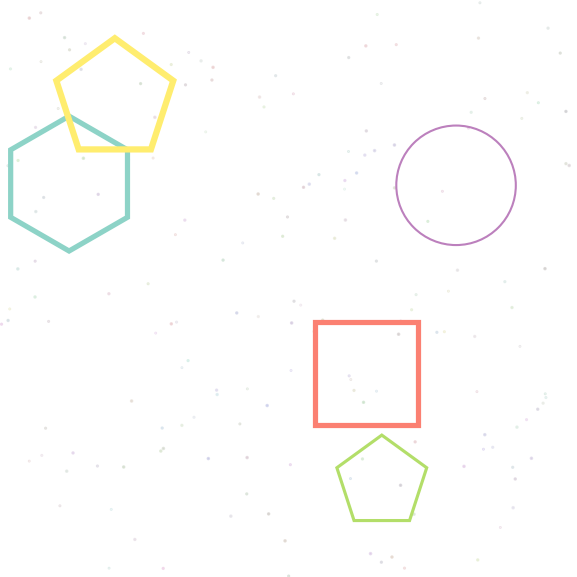[{"shape": "hexagon", "thickness": 2.5, "radius": 0.58, "center": [0.12, 0.681]}, {"shape": "square", "thickness": 2.5, "radius": 0.45, "center": [0.635, 0.353]}, {"shape": "pentagon", "thickness": 1.5, "radius": 0.41, "center": [0.661, 0.164]}, {"shape": "circle", "thickness": 1, "radius": 0.52, "center": [0.79, 0.678]}, {"shape": "pentagon", "thickness": 3, "radius": 0.53, "center": [0.199, 0.827]}]